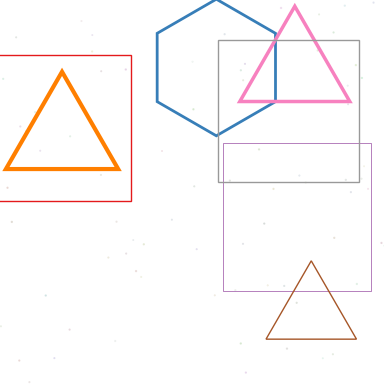[{"shape": "square", "thickness": 1, "radius": 0.95, "center": [0.15, 0.667]}, {"shape": "hexagon", "thickness": 2, "radius": 0.89, "center": [0.562, 0.825]}, {"shape": "square", "thickness": 0.5, "radius": 0.97, "center": [0.771, 0.436]}, {"shape": "triangle", "thickness": 3, "radius": 0.84, "center": [0.161, 0.645]}, {"shape": "triangle", "thickness": 1, "radius": 0.68, "center": [0.808, 0.187]}, {"shape": "triangle", "thickness": 2.5, "radius": 0.82, "center": [0.766, 0.819]}, {"shape": "square", "thickness": 1, "radius": 0.92, "center": [0.748, 0.712]}]